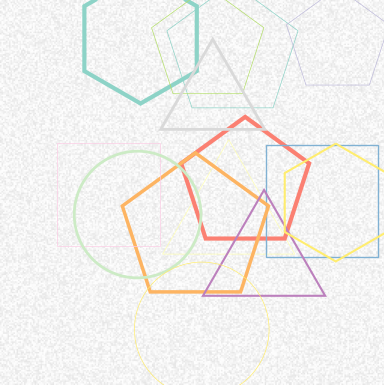[{"shape": "hexagon", "thickness": 3, "radius": 0.84, "center": [0.365, 0.9]}, {"shape": "pentagon", "thickness": 0.5, "radius": 0.9, "center": [0.604, 0.865]}, {"shape": "triangle", "thickness": 0.5, "radius": 0.99, "center": [0.594, 0.439]}, {"shape": "pentagon", "thickness": 0.5, "radius": 0.7, "center": [0.877, 0.892]}, {"shape": "pentagon", "thickness": 3, "radius": 0.87, "center": [0.637, 0.522]}, {"shape": "square", "thickness": 1, "radius": 0.73, "center": [0.836, 0.478]}, {"shape": "pentagon", "thickness": 2.5, "radius": 1.0, "center": [0.508, 0.403]}, {"shape": "pentagon", "thickness": 0.5, "radius": 0.77, "center": [0.54, 0.881]}, {"shape": "square", "thickness": 0.5, "radius": 0.67, "center": [0.282, 0.495]}, {"shape": "triangle", "thickness": 2, "radius": 0.78, "center": [0.553, 0.742]}, {"shape": "triangle", "thickness": 1.5, "radius": 0.92, "center": [0.686, 0.323]}, {"shape": "circle", "thickness": 2, "radius": 0.82, "center": [0.357, 0.443]}, {"shape": "circle", "thickness": 0.5, "radius": 0.87, "center": [0.524, 0.144]}, {"shape": "hexagon", "thickness": 1.5, "radius": 0.77, "center": [0.872, 0.474]}]